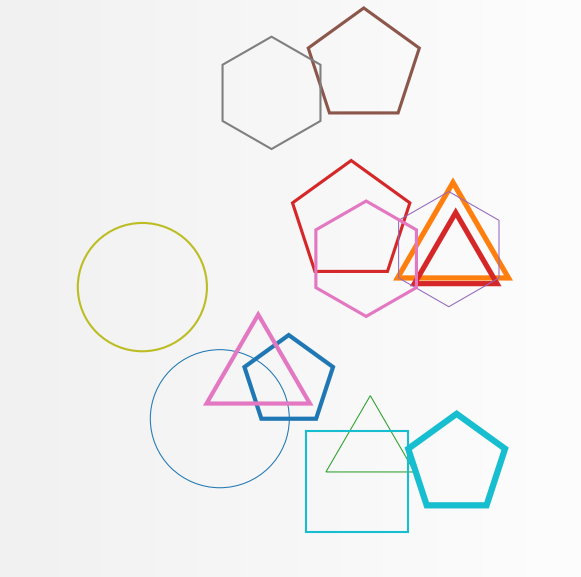[{"shape": "circle", "thickness": 0.5, "radius": 0.6, "center": [0.378, 0.274]}, {"shape": "pentagon", "thickness": 2, "radius": 0.4, "center": [0.497, 0.339]}, {"shape": "triangle", "thickness": 2.5, "radius": 0.55, "center": [0.779, 0.573]}, {"shape": "triangle", "thickness": 0.5, "radius": 0.44, "center": [0.637, 0.226]}, {"shape": "triangle", "thickness": 2.5, "radius": 0.41, "center": [0.784, 0.549]}, {"shape": "pentagon", "thickness": 1.5, "radius": 0.53, "center": [0.604, 0.615]}, {"shape": "hexagon", "thickness": 0.5, "radius": 0.5, "center": [0.772, 0.568]}, {"shape": "pentagon", "thickness": 1.5, "radius": 0.5, "center": [0.626, 0.885]}, {"shape": "triangle", "thickness": 2, "radius": 0.51, "center": [0.444, 0.352]}, {"shape": "hexagon", "thickness": 1.5, "radius": 0.5, "center": [0.63, 0.551]}, {"shape": "hexagon", "thickness": 1, "radius": 0.49, "center": [0.467, 0.838]}, {"shape": "circle", "thickness": 1, "radius": 0.56, "center": [0.245, 0.502]}, {"shape": "pentagon", "thickness": 3, "radius": 0.44, "center": [0.786, 0.195]}, {"shape": "square", "thickness": 1, "radius": 0.44, "center": [0.614, 0.165]}]